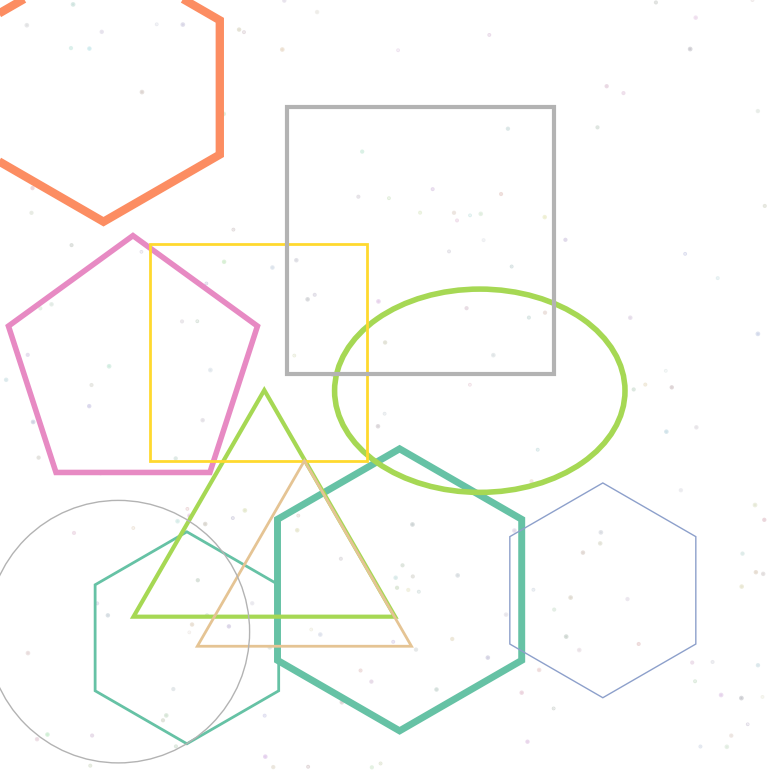[{"shape": "hexagon", "thickness": 1, "radius": 0.69, "center": [0.243, 0.172]}, {"shape": "hexagon", "thickness": 2.5, "radius": 0.92, "center": [0.519, 0.234]}, {"shape": "hexagon", "thickness": 3, "radius": 0.87, "center": [0.134, 0.886]}, {"shape": "hexagon", "thickness": 0.5, "radius": 0.7, "center": [0.783, 0.233]}, {"shape": "pentagon", "thickness": 2, "radius": 0.85, "center": [0.173, 0.524]}, {"shape": "oval", "thickness": 2, "radius": 0.94, "center": [0.623, 0.493]}, {"shape": "triangle", "thickness": 1.5, "radius": 0.98, "center": [0.343, 0.297]}, {"shape": "square", "thickness": 1, "radius": 0.7, "center": [0.335, 0.542]}, {"shape": "triangle", "thickness": 1, "radius": 0.8, "center": [0.395, 0.241]}, {"shape": "circle", "thickness": 0.5, "radius": 0.85, "center": [0.154, 0.18]}, {"shape": "square", "thickness": 1.5, "radius": 0.87, "center": [0.546, 0.688]}]